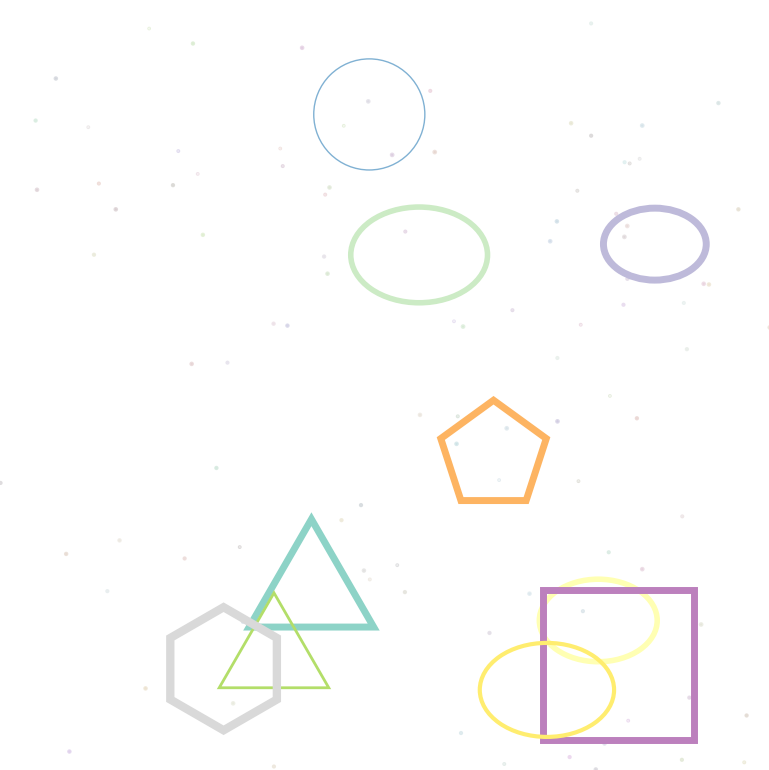[{"shape": "triangle", "thickness": 2.5, "radius": 0.47, "center": [0.404, 0.232]}, {"shape": "oval", "thickness": 2, "radius": 0.38, "center": [0.777, 0.194]}, {"shape": "oval", "thickness": 2.5, "radius": 0.33, "center": [0.85, 0.683]}, {"shape": "circle", "thickness": 0.5, "radius": 0.36, "center": [0.48, 0.851]}, {"shape": "pentagon", "thickness": 2.5, "radius": 0.36, "center": [0.641, 0.408]}, {"shape": "triangle", "thickness": 1, "radius": 0.41, "center": [0.356, 0.148]}, {"shape": "hexagon", "thickness": 3, "radius": 0.4, "center": [0.29, 0.132]}, {"shape": "square", "thickness": 2.5, "radius": 0.49, "center": [0.803, 0.136]}, {"shape": "oval", "thickness": 2, "radius": 0.44, "center": [0.544, 0.669]}, {"shape": "oval", "thickness": 1.5, "radius": 0.44, "center": [0.71, 0.104]}]